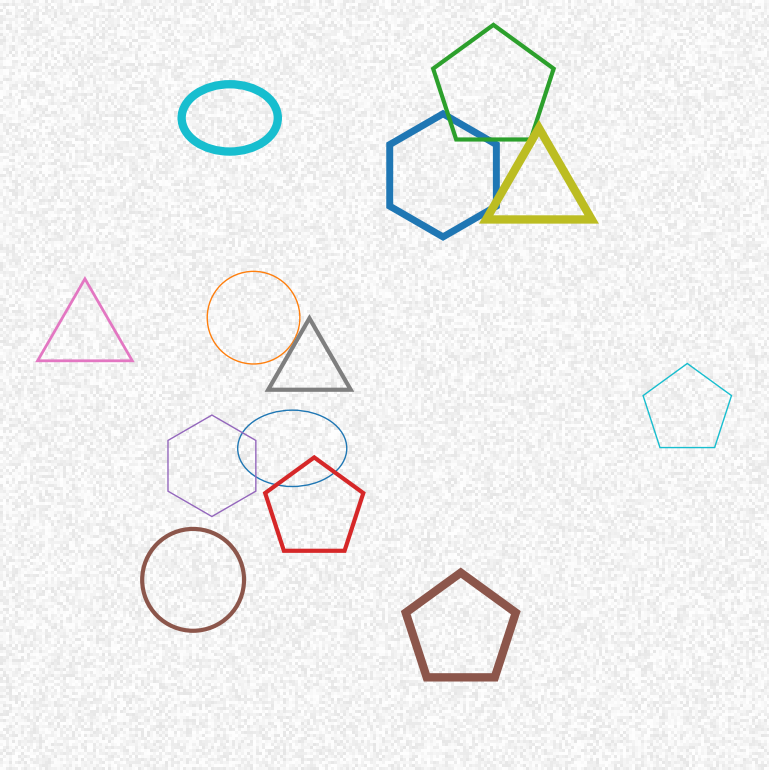[{"shape": "oval", "thickness": 0.5, "radius": 0.35, "center": [0.38, 0.418]}, {"shape": "hexagon", "thickness": 2.5, "radius": 0.4, "center": [0.575, 0.772]}, {"shape": "circle", "thickness": 0.5, "radius": 0.3, "center": [0.329, 0.587]}, {"shape": "pentagon", "thickness": 1.5, "radius": 0.41, "center": [0.641, 0.885]}, {"shape": "pentagon", "thickness": 1.5, "radius": 0.34, "center": [0.408, 0.339]}, {"shape": "hexagon", "thickness": 0.5, "radius": 0.33, "center": [0.275, 0.395]}, {"shape": "pentagon", "thickness": 3, "radius": 0.38, "center": [0.598, 0.181]}, {"shape": "circle", "thickness": 1.5, "radius": 0.33, "center": [0.251, 0.247]}, {"shape": "triangle", "thickness": 1, "radius": 0.35, "center": [0.11, 0.567]}, {"shape": "triangle", "thickness": 1.5, "radius": 0.31, "center": [0.402, 0.525]}, {"shape": "triangle", "thickness": 3, "radius": 0.4, "center": [0.7, 0.755]}, {"shape": "pentagon", "thickness": 0.5, "radius": 0.3, "center": [0.893, 0.468]}, {"shape": "oval", "thickness": 3, "radius": 0.31, "center": [0.298, 0.847]}]